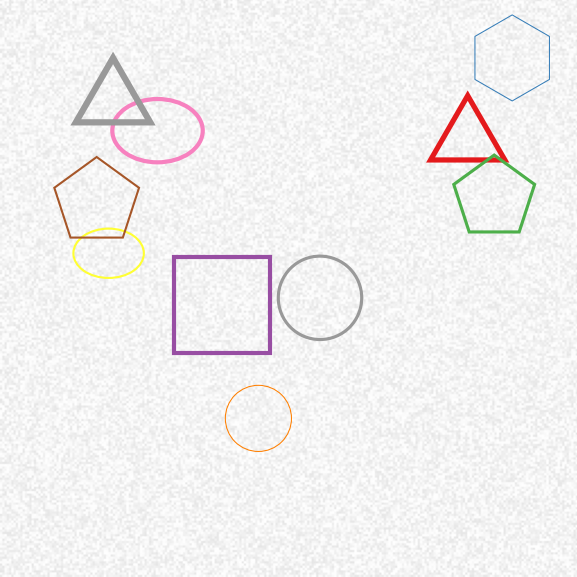[{"shape": "triangle", "thickness": 2.5, "radius": 0.37, "center": [0.81, 0.759]}, {"shape": "hexagon", "thickness": 0.5, "radius": 0.37, "center": [0.887, 0.899]}, {"shape": "pentagon", "thickness": 1.5, "radius": 0.37, "center": [0.856, 0.657]}, {"shape": "square", "thickness": 2, "radius": 0.42, "center": [0.384, 0.47]}, {"shape": "circle", "thickness": 0.5, "radius": 0.29, "center": [0.447, 0.275]}, {"shape": "oval", "thickness": 1, "radius": 0.3, "center": [0.188, 0.561]}, {"shape": "pentagon", "thickness": 1, "radius": 0.39, "center": [0.167, 0.65]}, {"shape": "oval", "thickness": 2, "radius": 0.39, "center": [0.273, 0.773]}, {"shape": "circle", "thickness": 1.5, "radius": 0.36, "center": [0.554, 0.483]}, {"shape": "triangle", "thickness": 3, "radius": 0.37, "center": [0.196, 0.824]}]